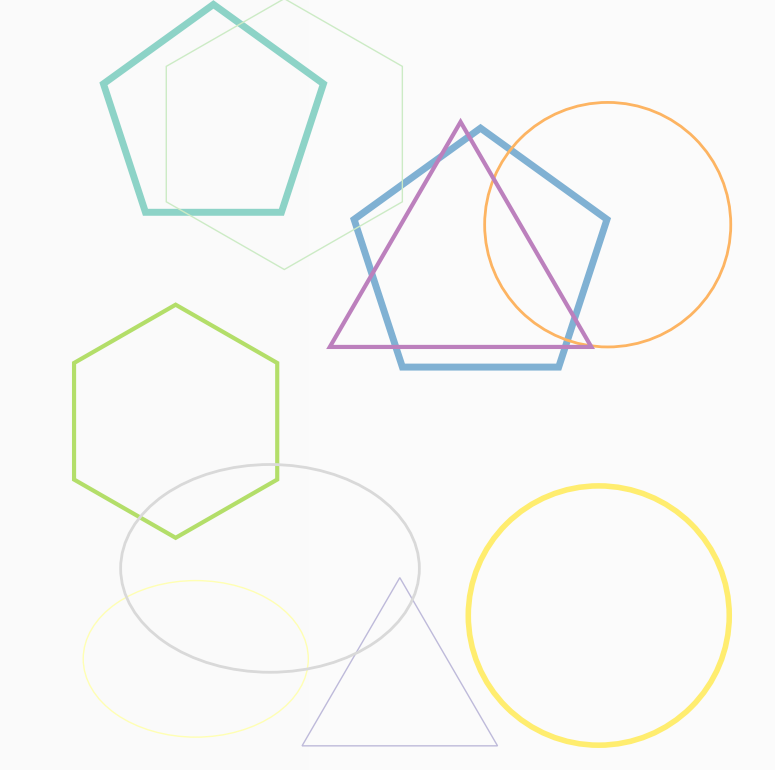[{"shape": "pentagon", "thickness": 2.5, "radius": 0.75, "center": [0.275, 0.845]}, {"shape": "oval", "thickness": 0.5, "radius": 0.73, "center": [0.253, 0.144]}, {"shape": "triangle", "thickness": 0.5, "radius": 0.73, "center": [0.516, 0.104]}, {"shape": "pentagon", "thickness": 2.5, "radius": 0.86, "center": [0.62, 0.662]}, {"shape": "circle", "thickness": 1, "radius": 0.79, "center": [0.784, 0.708]}, {"shape": "hexagon", "thickness": 1.5, "radius": 0.76, "center": [0.227, 0.453]}, {"shape": "oval", "thickness": 1, "radius": 0.96, "center": [0.348, 0.262]}, {"shape": "triangle", "thickness": 1.5, "radius": 0.97, "center": [0.594, 0.647]}, {"shape": "hexagon", "thickness": 0.5, "radius": 0.88, "center": [0.367, 0.826]}, {"shape": "circle", "thickness": 2, "radius": 0.84, "center": [0.773, 0.201]}]